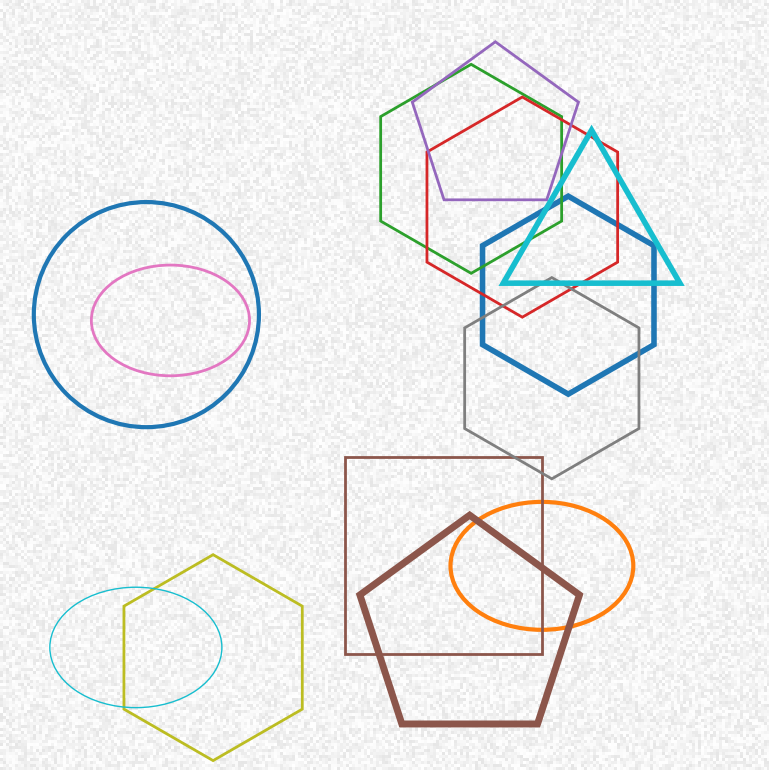[{"shape": "circle", "thickness": 1.5, "radius": 0.73, "center": [0.19, 0.591]}, {"shape": "hexagon", "thickness": 2, "radius": 0.64, "center": [0.738, 0.617]}, {"shape": "oval", "thickness": 1.5, "radius": 0.59, "center": [0.704, 0.265]}, {"shape": "hexagon", "thickness": 1, "radius": 0.68, "center": [0.612, 0.781]}, {"shape": "hexagon", "thickness": 1, "radius": 0.71, "center": [0.678, 0.731]}, {"shape": "pentagon", "thickness": 1, "radius": 0.57, "center": [0.643, 0.832]}, {"shape": "pentagon", "thickness": 2.5, "radius": 0.75, "center": [0.61, 0.181]}, {"shape": "square", "thickness": 1, "radius": 0.64, "center": [0.576, 0.279]}, {"shape": "oval", "thickness": 1, "radius": 0.51, "center": [0.221, 0.584]}, {"shape": "hexagon", "thickness": 1, "radius": 0.65, "center": [0.717, 0.509]}, {"shape": "hexagon", "thickness": 1, "radius": 0.67, "center": [0.277, 0.146]}, {"shape": "oval", "thickness": 0.5, "radius": 0.56, "center": [0.176, 0.159]}, {"shape": "triangle", "thickness": 2, "radius": 0.66, "center": [0.768, 0.698]}]